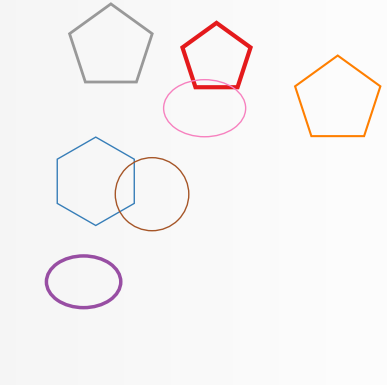[{"shape": "pentagon", "thickness": 3, "radius": 0.46, "center": [0.559, 0.848]}, {"shape": "hexagon", "thickness": 1, "radius": 0.57, "center": [0.247, 0.529]}, {"shape": "oval", "thickness": 2.5, "radius": 0.48, "center": [0.216, 0.268]}, {"shape": "pentagon", "thickness": 1.5, "radius": 0.58, "center": [0.872, 0.74]}, {"shape": "circle", "thickness": 1, "radius": 0.47, "center": [0.392, 0.496]}, {"shape": "oval", "thickness": 1, "radius": 0.53, "center": [0.528, 0.719]}, {"shape": "pentagon", "thickness": 2, "radius": 0.56, "center": [0.286, 0.878]}]